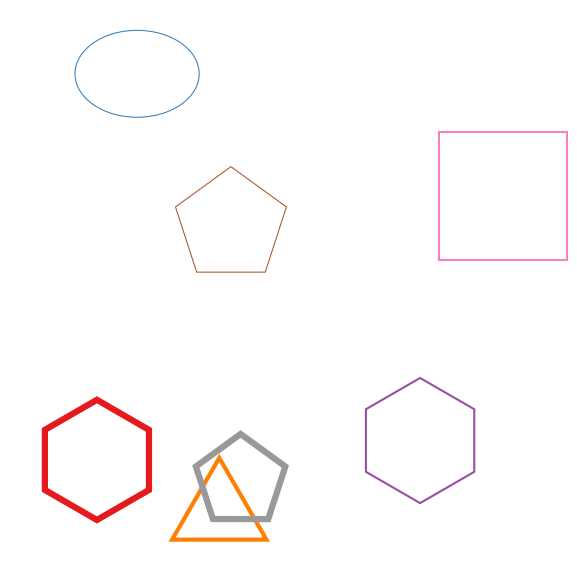[{"shape": "hexagon", "thickness": 3, "radius": 0.52, "center": [0.168, 0.203]}, {"shape": "oval", "thickness": 0.5, "radius": 0.54, "center": [0.237, 0.871]}, {"shape": "hexagon", "thickness": 1, "radius": 0.54, "center": [0.727, 0.236]}, {"shape": "triangle", "thickness": 2, "radius": 0.47, "center": [0.38, 0.112]}, {"shape": "pentagon", "thickness": 0.5, "radius": 0.5, "center": [0.4, 0.61]}, {"shape": "square", "thickness": 1, "radius": 0.55, "center": [0.871, 0.66]}, {"shape": "pentagon", "thickness": 3, "radius": 0.41, "center": [0.417, 0.166]}]